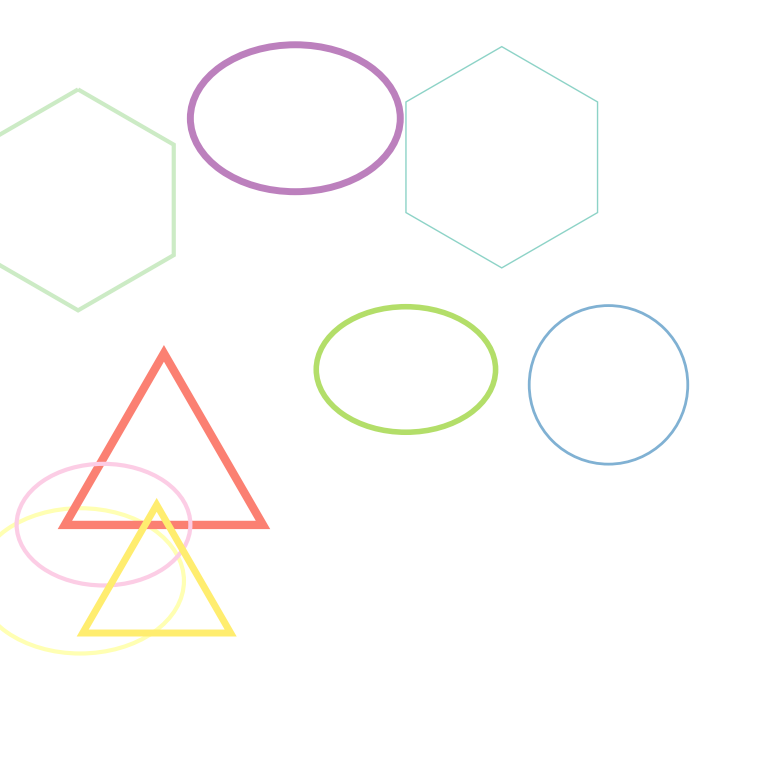[{"shape": "hexagon", "thickness": 0.5, "radius": 0.72, "center": [0.652, 0.796]}, {"shape": "oval", "thickness": 1.5, "radius": 0.67, "center": [0.104, 0.246]}, {"shape": "triangle", "thickness": 3, "radius": 0.74, "center": [0.213, 0.393]}, {"shape": "circle", "thickness": 1, "radius": 0.51, "center": [0.79, 0.5]}, {"shape": "oval", "thickness": 2, "radius": 0.58, "center": [0.527, 0.52]}, {"shape": "oval", "thickness": 1.5, "radius": 0.56, "center": [0.134, 0.319]}, {"shape": "oval", "thickness": 2.5, "radius": 0.68, "center": [0.384, 0.846]}, {"shape": "hexagon", "thickness": 1.5, "radius": 0.72, "center": [0.101, 0.74]}, {"shape": "triangle", "thickness": 2.5, "radius": 0.55, "center": [0.203, 0.233]}]